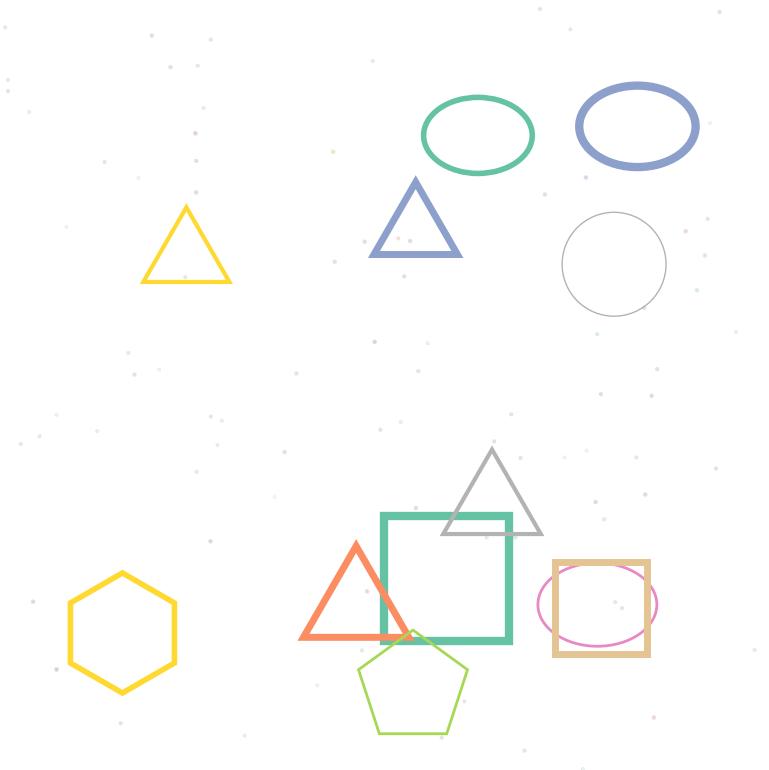[{"shape": "square", "thickness": 3, "radius": 0.41, "center": [0.58, 0.249]}, {"shape": "oval", "thickness": 2, "radius": 0.35, "center": [0.621, 0.824]}, {"shape": "triangle", "thickness": 2.5, "radius": 0.4, "center": [0.463, 0.212]}, {"shape": "oval", "thickness": 3, "radius": 0.38, "center": [0.828, 0.836]}, {"shape": "triangle", "thickness": 2.5, "radius": 0.31, "center": [0.54, 0.701]}, {"shape": "oval", "thickness": 1, "radius": 0.39, "center": [0.776, 0.215]}, {"shape": "pentagon", "thickness": 1, "radius": 0.37, "center": [0.536, 0.107]}, {"shape": "triangle", "thickness": 1.5, "radius": 0.32, "center": [0.242, 0.666]}, {"shape": "hexagon", "thickness": 2, "radius": 0.39, "center": [0.159, 0.178]}, {"shape": "square", "thickness": 2.5, "radius": 0.3, "center": [0.781, 0.21]}, {"shape": "triangle", "thickness": 1.5, "radius": 0.37, "center": [0.639, 0.343]}, {"shape": "circle", "thickness": 0.5, "radius": 0.34, "center": [0.798, 0.657]}]